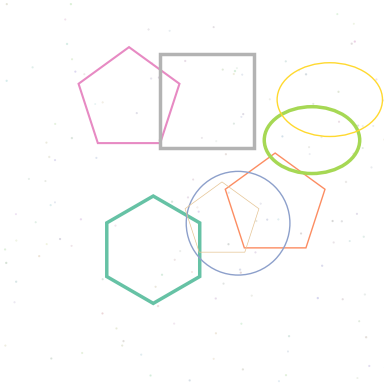[{"shape": "hexagon", "thickness": 2.5, "radius": 0.7, "center": [0.398, 0.351]}, {"shape": "pentagon", "thickness": 1, "radius": 0.68, "center": [0.715, 0.466]}, {"shape": "circle", "thickness": 1, "radius": 0.67, "center": [0.618, 0.42]}, {"shape": "pentagon", "thickness": 1.5, "radius": 0.69, "center": [0.335, 0.74]}, {"shape": "oval", "thickness": 2.5, "radius": 0.62, "center": [0.81, 0.636]}, {"shape": "oval", "thickness": 1, "radius": 0.68, "center": [0.857, 0.741]}, {"shape": "pentagon", "thickness": 0.5, "radius": 0.5, "center": [0.577, 0.427]}, {"shape": "square", "thickness": 2.5, "radius": 0.61, "center": [0.538, 0.737]}]